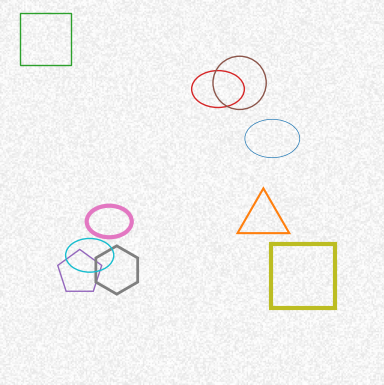[{"shape": "oval", "thickness": 0.5, "radius": 0.36, "center": [0.707, 0.64]}, {"shape": "triangle", "thickness": 1.5, "radius": 0.39, "center": [0.684, 0.433]}, {"shape": "square", "thickness": 1, "radius": 0.34, "center": [0.119, 0.899]}, {"shape": "oval", "thickness": 1, "radius": 0.34, "center": [0.566, 0.769]}, {"shape": "pentagon", "thickness": 1, "radius": 0.3, "center": [0.207, 0.292]}, {"shape": "circle", "thickness": 1, "radius": 0.35, "center": [0.622, 0.785]}, {"shape": "oval", "thickness": 3, "radius": 0.29, "center": [0.284, 0.425]}, {"shape": "hexagon", "thickness": 2, "radius": 0.31, "center": [0.303, 0.299]}, {"shape": "square", "thickness": 3, "radius": 0.41, "center": [0.787, 0.282]}, {"shape": "oval", "thickness": 1, "radius": 0.31, "center": [0.233, 0.337]}]